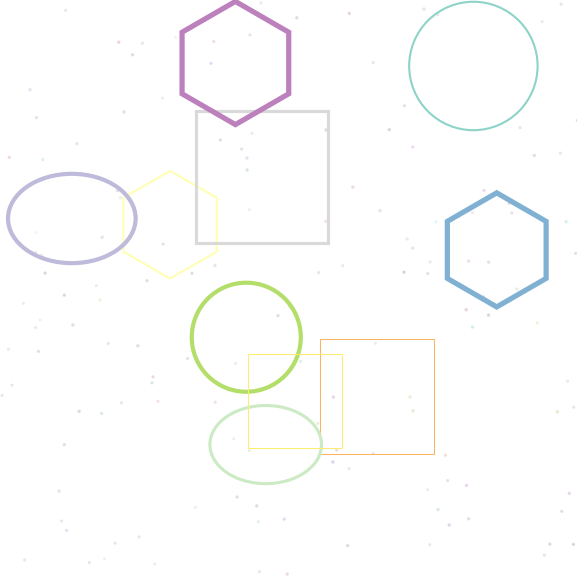[{"shape": "circle", "thickness": 1, "radius": 0.56, "center": [0.82, 0.885]}, {"shape": "hexagon", "thickness": 1, "radius": 0.47, "center": [0.295, 0.61]}, {"shape": "oval", "thickness": 2, "radius": 0.55, "center": [0.124, 0.621]}, {"shape": "hexagon", "thickness": 2.5, "radius": 0.49, "center": [0.86, 0.566]}, {"shape": "square", "thickness": 0.5, "radius": 0.5, "center": [0.653, 0.313]}, {"shape": "circle", "thickness": 2, "radius": 0.47, "center": [0.426, 0.415]}, {"shape": "square", "thickness": 1.5, "radius": 0.57, "center": [0.454, 0.692]}, {"shape": "hexagon", "thickness": 2.5, "radius": 0.53, "center": [0.408, 0.89]}, {"shape": "oval", "thickness": 1.5, "radius": 0.48, "center": [0.46, 0.229]}, {"shape": "square", "thickness": 0.5, "radius": 0.41, "center": [0.511, 0.305]}]